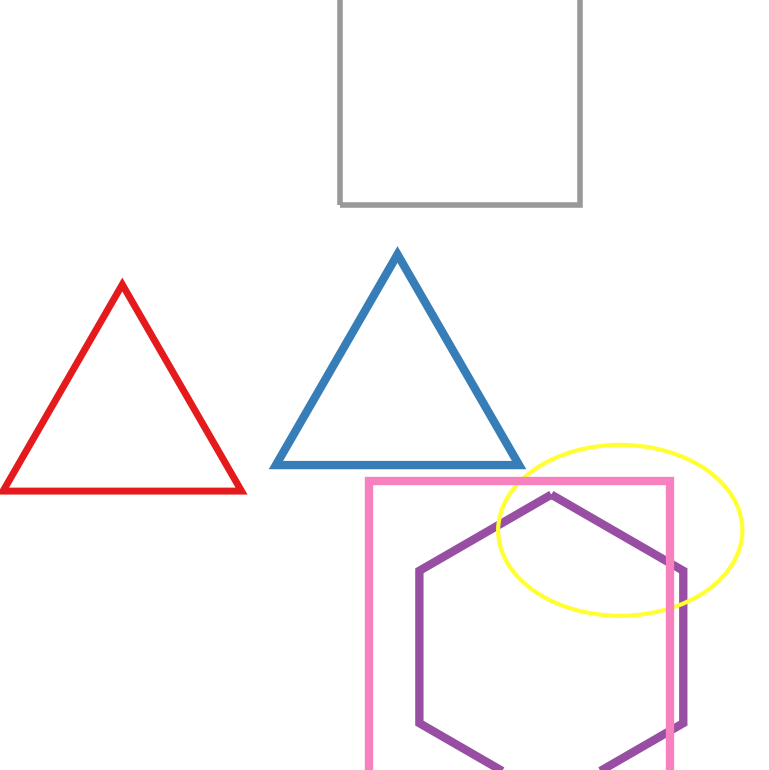[{"shape": "triangle", "thickness": 2.5, "radius": 0.89, "center": [0.159, 0.452]}, {"shape": "triangle", "thickness": 3, "radius": 0.91, "center": [0.516, 0.487]}, {"shape": "hexagon", "thickness": 3, "radius": 0.99, "center": [0.716, 0.16]}, {"shape": "oval", "thickness": 1.5, "radius": 0.79, "center": [0.806, 0.311]}, {"shape": "square", "thickness": 3, "radius": 0.98, "center": [0.675, 0.179]}, {"shape": "square", "thickness": 2, "radius": 0.78, "center": [0.598, 0.89]}]